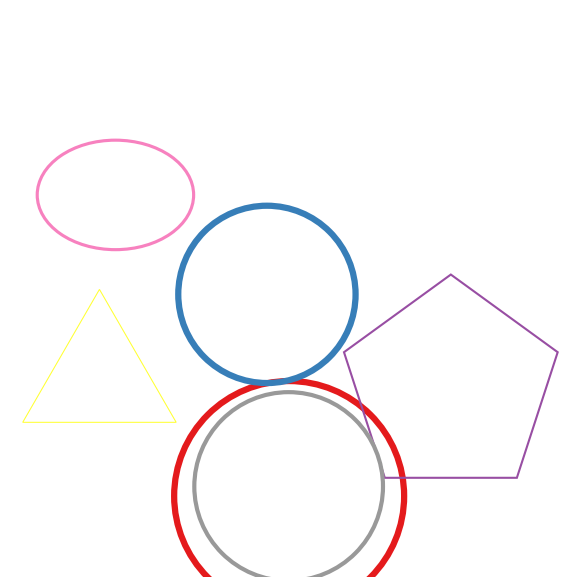[{"shape": "circle", "thickness": 3, "radius": 1.0, "center": [0.501, 0.14]}, {"shape": "circle", "thickness": 3, "radius": 0.77, "center": [0.462, 0.489]}, {"shape": "pentagon", "thickness": 1, "radius": 0.97, "center": [0.781, 0.329]}, {"shape": "triangle", "thickness": 0.5, "radius": 0.77, "center": [0.172, 0.345]}, {"shape": "oval", "thickness": 1.5, "radius": 0.68, "center": [0.2, 0.662]}, {"shape": "circle", "thickness": 2, "radius": 0.82, "center": [0.5, 0.157]}]